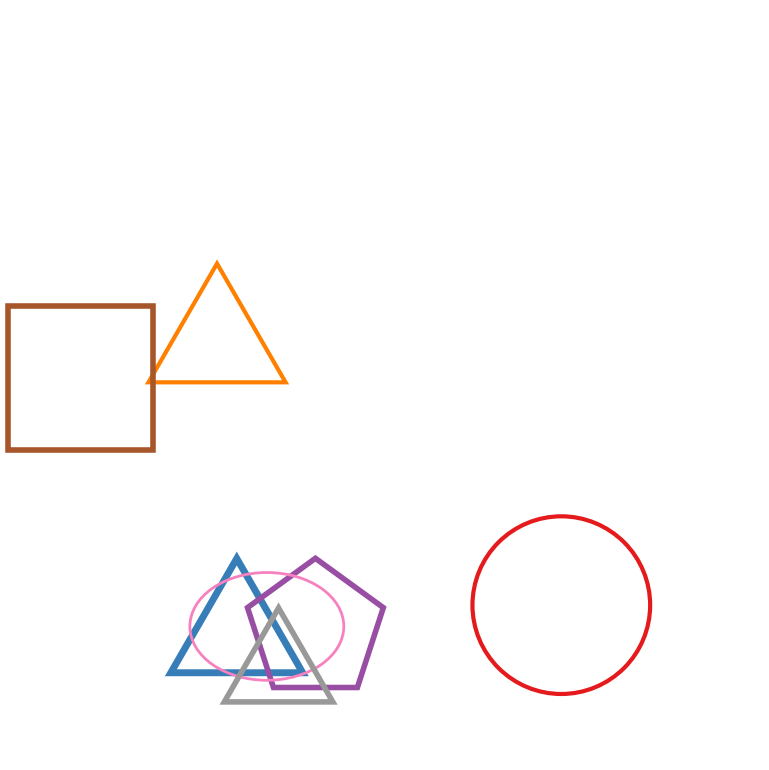[{"shape": "circle", "thickness": 1.5, "radius": 0.58, "center": [0.729, 0.214]}, {"shape": "triangle", "thickness": 2.5, "radius": 0.49, "center": [0.307, 0.176]}, {"shape": "pentagon", "thickness": 2, "radius": 0.46, "center": [0.41, 0.182]}, {"shape": "triangle", "thickness": 1.5, "radius": 0.51, "center": [0.282, 0.555]}, {"shape": "square", "thickness": 2, "radius": 0.47, "center": [0.105, 0.509]}, {"shape": "oval", "thickness": 1, "radius": 0.5, "center": [0.347, 0.186]}, {"shape": "triangle", "thickness": 2, "radius": 0.41, "center": [0.362, 0.129]}]